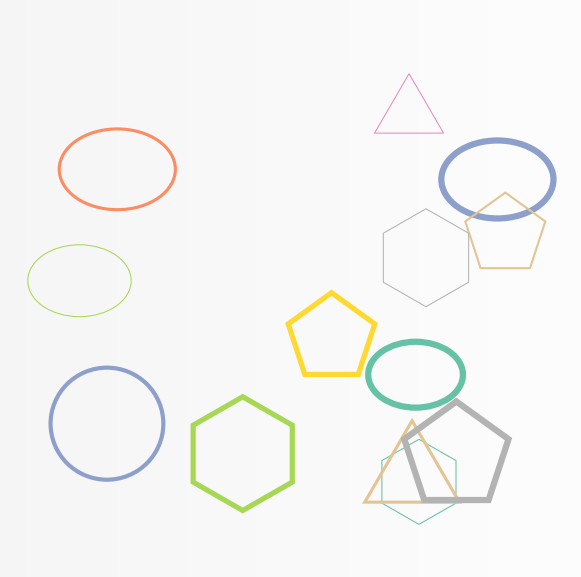[{"shape": "hexagon", "thickness": 0.5, "radius": 0.37, "center": [0.721, 0.165]}, {"shape": "oval", "thickness": 3, "radius": 0.41, "center": [0.715, 0.35]}, {"shape": "oval", "thickness": 1.5, "radius": 0.5, "center": [0.202, 0.706]}, {"shape": "circle", "thickness": 2, "radius": 0.49, "center": [0.184, 0.265]}, {"shape": "oval", "thickness": 3, "radius": 0.48, "center": [0.856, 0.688]}, {"shape": "triangle", "thickness": 0.5, "radius": 0.34, "center": [0.704, 0.803]}, {"shape": "oval", "thickness": 0.5, "radius": 0.44, "center": [0.137, 0.513]}, {"shape": "hexagon", "thickness": 2.5, "radius": 0.49, "center": [0.418, 0.214]}, {"shape": "pentagon", "thickness": 2.5, "radius": 0.39, "center": [0.57, 0.414]}, {"shape": "pentagon", "thickness": 1, "radius": 0.36, "center": [0.869, 0.593]}, {"shape": "triangle", "thickness": 1.5, "radius": 0.47, "center": [0.709, 0.177]}, {"shape": "pentagon", "thickness": 3, "radius": 0.47, "center": [0.785, 0.21]}, {"shape": "hexagon", "thickness": 0.5, "radius": 0.42, "center": [0.733, 0.553]}]